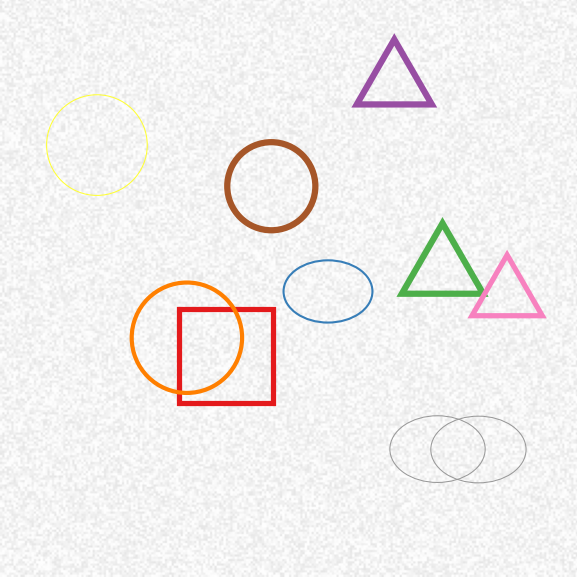[{"shape": "square", "thickness": 2.5, "radius": 0.41, "center": [0.391, 0.383]}, {"shape": "oval", "thickness": 1, "radius": 0.38, "center": [0.568, 0.494]}, {"shape": "triangle", "thickness": 3, "radius": 0.41, "center": [0.766, 0.531]}, {"shape": "triangle", "thickness": 3, "radius": 0.38, "center": [0.683, 0.856]}, {"shape": "circle", "thickness": 2, "radius": 0.48, "center": [0.324, 0.414]}, {"shape": "circle", "thickness": 0.5, "radius": 0.44, "center": [0.168, 0.748]}, {"shape": "circle", "thickness": 3, "radius": 0.38, "center": [0.47, 0.677]}, {"shape": "triangle", "thickness": 2.5, "radius": 0.35, "center": [0.878, 0.488]}, {"shape": "oval", "thickness": 0.5, "radius": 0.41, "center": [0.758, 0.221]}, {"shape": "oval", "thickness": 0.5, "radius": 0.41, "center": [0.828, 0.221]}]